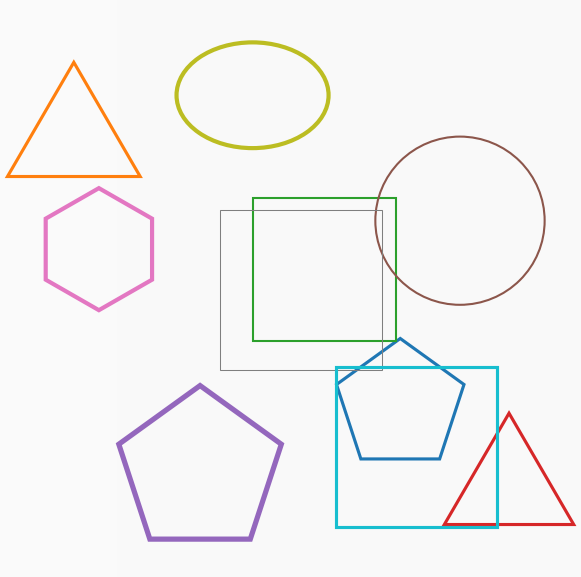[{"shape": "pentagon", "thickness": 1.5, "radius": 0.58, "center": [0.689, 0.298]}, {"shape": "triangle", "thickness": 1.5, "radius": 0.66, "center": [0.127, 0.759]}, {"shape": "square", "thickness": 1, "radius": 0.62, "center": [0.558, 0.533]}, {"shape": "triangle", "thickness": 1.5, "radius": 0.64, "center": [0.876, 0.155]}, {"shape": "pentagon", "thickness": 2.5, "radius": 0.73, "center": [0.344, 0.184]}, {"shape": "circle", "thickness": 1, "radius": 0.73, "center": [0.791, 0.617]}, {"shape": "hexagon", "thickness": 2, "radius": 0.53, "center": [0.17, 0.568]}, {"shape": "square", "thickness": 0.5, "radius": 0.7, "center": [0.518, 0.497]}, {"shape": "oval", "thickness": 2, "radius": 0.65, "center": [0.435, 0.834]}, {"shape": "square", "thickness": 1.5, "radius": 0.69, "center": [0.716, 0.225]}]